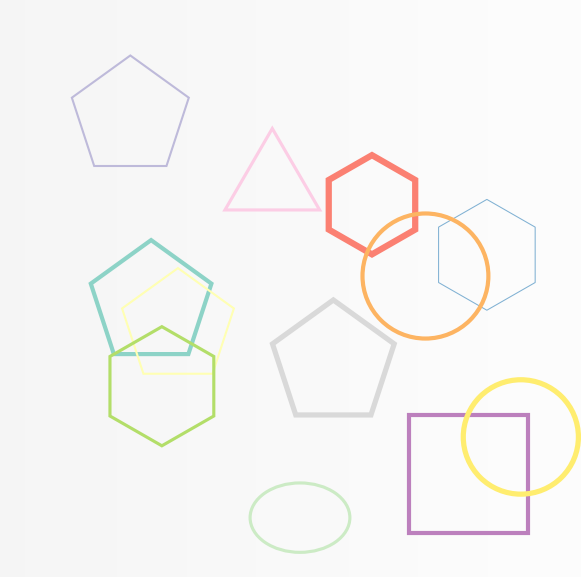[{"shape": "pentagon", "thickness": 2, "radius": 0.55, "center": [0.26, 0.474]}, {"shape": "pentagon", "thickness": 1, "radius": 0.51, "center": [0.306, 0.434]}, {"shape": "pentagon", "thickness": 1, "radius": 0.53, "center": [0.224, 0.797]}, {"shape": "hexagon", "thickness": 3, "radius": 0.43, "center": [0.64, 0.645]}, {"shape": "hexagon", "thickness": 0.5, "radius": 0.48, "center": [0.838, 0.558]}, {"shape": "circle", "thickness": 2, "radius": 0.54, "center": [0.732, 0.521]}, {"shape": "hexagon", "thickness": 1.5, "radius": 0.52, "center": [0.279, 0.33]}, {"shape": "triangle", "thickness": 1.5, "radius": 0.47, "center": [0.468, 0.683]}, {"shape": "pentagon", "thickness": 2.5, "radius": 0.55, "center": [0.574, 0.37]}, {"shape": "square", "thickness": 2, "radius": 0.51, "center": [0.805, 0.179]}, {"shape": "oval", "thickness": 1.5, "radius": 0.43, "center": [0.516, 0.103]}, {"shape": "circle", "thickness": 2.5, "radius": 0.5, "center": [0.896, 0.243]}]